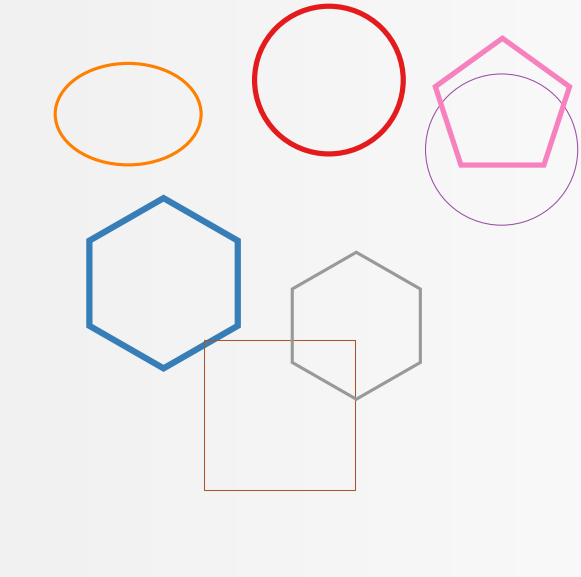[{"shape": "circle", "thickness": 2.5, "radius": 0.64, "center": [0.566, 0.86]}, {"shape": "hexagon", "thickness": 3, "radius": 0.74, "center": [0.281, 0.509]}, {"shape": "circle", "thickness": 0.5, "radius": 0.65, "center": [0.863, 0.74]}, {"shape": "oval", "thickness": 1.5, "radius": 0.63, "center": [0.22, 0.801]}, {"shape": "square", "thickness": 0.5, "radius": 0.65, "center": [0.481, 0.281]}, {"shape": "pentagon", "thickness": 2.5, "radius": 0.61, "center": [0.864, 0.812]}, {"shape": "hexagon", "thickness": 1.5, "radius": 0.64, "center": [0.613, 0.435]}]